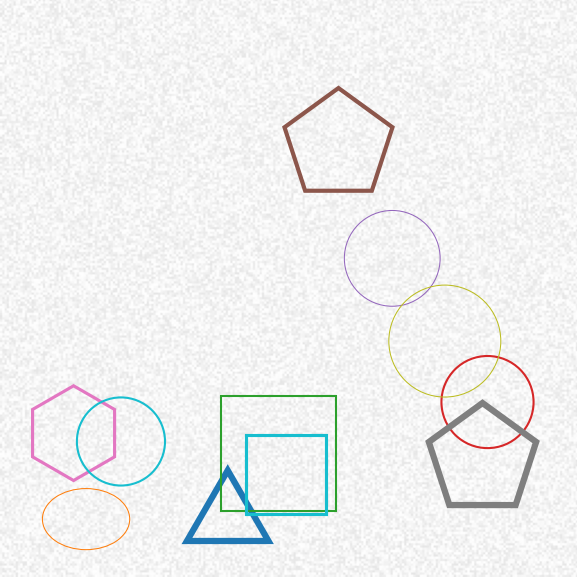[{"shape": "triangle", "thickness": 3, "radius": 0.41, "center": [0.394, 0.103]}, {"shape": "oval", "thickness": 0.5, "radius": 0.38, "center": [0.149, 0.1]}, {"shape": "square", "thickness": 1, "radius": 0.5, "center": [0.482, 0.214]}, {"shape": "circle", "thickness": 1, "radius": 0.4, "center": [0.844, 0.303]}, {"shape": "circle", "thickness": 0.5, "radius": 0.41, "center": [0.679, 0.552]}, {"shape": "pentagon", "thickness": 2, "radius": 0.49, "center": [0.586, 0.748]}, {"shape": "hexagon", "thickness": 1.5, "radius": 0.41, "center": [0.127, 0.249]}, {"shape": "pentagon", "thickness": 3, "radius": 0.49, "center": [0.835, 0.204]}, {"shape": "circle", "thickness": 0.5, "radius": 0.48, "center": [0.77, 0.409]}, {"shape": "circle", "thickness": 1, "radius": 0.38, "center": [0.209, 0.235]}, {"shape": "square", "thickness": 1.5, "radius": 0.34, "center": [0.495, 0.178]}]